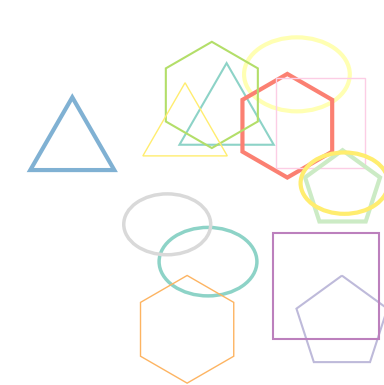[{"shape": "triangle", "thickness": 1.5, "radius": 0.71, "center": [0.589, 0.695]}, {"shape": "oval", "thickness": 2.5, "radius": 0.64, "center": [0.54, 0.32]}, {"shape": "oval", "thickness": 3, "radius": 0.69, "center": [0.771, 0.807]}, {"shape": "pentagon", "thickness": 1.5, "radius": 0.62, "center": [0.888, 0.16]}, {"shape": "hexagon", "thickness": 3, "radius": 0.67, "center": [0.746, 0.673]}, {"shape": "triangle", "thickness": 3, "radius": 0.63, "center": [0.188, 0.621]}, {"shape": "hexagon", "thickness": 1, "radius": 0.7, "center": [0.486, 0.145]}, {"shape": "hexagon", "thickness": 1.5, "radius": 0.69, "center": [0.55, 0.753]}, {"shape": "square", "thickness": 1, "radius": 0.58, "center": [0.833, 0.681]}, {"shape": "oval", "thickness": 2.5, "radius": 0.56, "center": [0.434, 0.417]}, {"shape": "square", "thickness": 1.5, "radius": 0.69, "center": [0.846, 0.258]}, {"shape": "pentagon", "thickness": 3, "radius": 0.51, "center": [0.89, 0.507]}, {"shape": "triangle", "thickness": 1, "radius": 0.63, "center": [0.481, 0.658]}, {"shape": "oval", "thickness": 3, "radius": 0.57, "center": [0.895, 0.524]}]